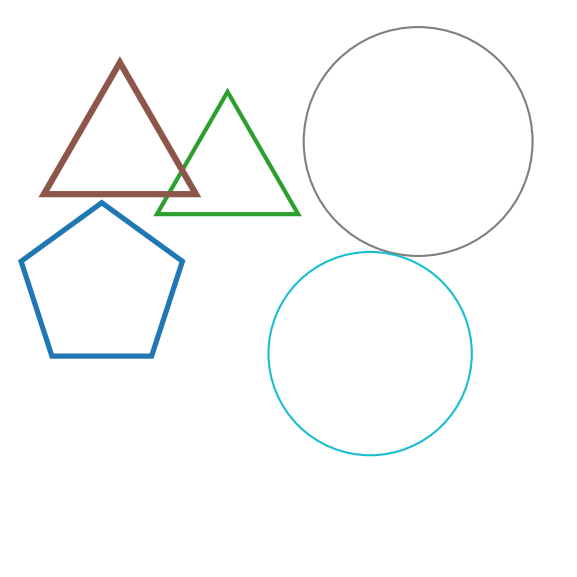[{"shape": "pentagon", "thickness": 2.5, "radius": 0.73, "center": [0.176, 0.501]}, {"shape": "triangle", "thickness": 2, "radius": 0.71, "center": [0.394, 0.699]}, {"shape": "triangle", "thickness": 3, "radius": 0.76, "center": [0.208, 0.739]}, {"shape": "circle", "thickness": 1, "radius": 0.99, "center": [0.724, 0.754]}, {"shape": "circle", "thickness": 1, "radius": 0.88, "center": [0.641, 0.387]}]